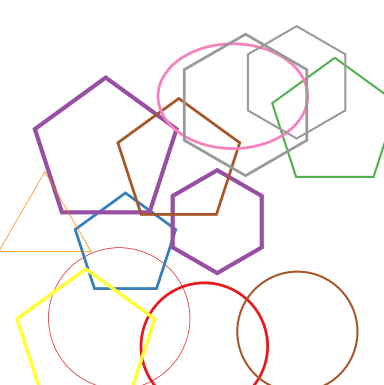[{"shape": "circle", "thickness": 0.5, "radius": 0.92, "center": [0.31, 0.173]}, {"shape": "circle", "thickness": 2, "radius": 0.82, "center": [0.531, 0.101]}, {"shape": "pentagon", "thickness": 2, "radius": 0.69, "center": [0.326, 0.362]}, {"shape": "pentagon", "thickness": 1.5, "radius": 0.86, "center": [0.87, 0.679]}, {"shape": "hexagon", "thickness": 3, "radius": 0.67, "center": [0.564, 0.424]}, {"shape": "pentagon", "thickness": 3, "radius": 0.97, "center": [0.275, 0.605]}, {"shape": "triangle", "thickness": 0.5, "radius": 0.69, "center": [0.117, 0.416]}, {"shape": "pentagon", "thickness": 2.5, "radius": 0.94, "center": [0.223, 0.114]}, {"shape": "pentagon", "thickness": 2, "radius": 0.83, "center": [0.464, 0.578]}, {"shape": "circle", "thickness": 1.5, "radius": 0.78, "center": [0.772, 0.138]}, {"shape": "oval", "thickness": 2, "radius": 0.97, "center": [0.605, 0.75]}, {"shape": "hexagon", "thickness": 1.5, "radius": 0.73, "center": [0.771, 0.786]}, {"shape": "hexagon", "thickness": 2, "radius": 0.92, "center": [0.638, 0.727]}]